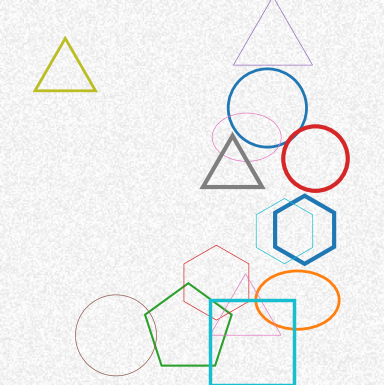[{"shape": "hexagon", "thickness": 3, "radius": 0.44, "center": [0.791, 0.403]}, {"shape": "circle", "thickness": 2, "radius": 0.51, "center": [0.694, 0.72]}, {"shape": "oval", "thickness": 2, "radius": 0.54, "center": [0.773, 0.22]}, {"shape": "pentagon", "thickness": 1.5, "radius": 0.59, "center": [0.489, 0.146]}, {"shape": "circle", "thickness": 3, "radius": 0.42, "center": [0.819, 0.588]}, {"shape": "hexagon", "thickness": 0.5, "radius": 0.49, "center": [0.562, 0.266]}, {"shape": "triangle", "thickness": 0.5, "radius": 0.59, "center": [0.709, 0.89]}, {"shape": "circle", "thickness": 0.5, "radius": 0.53, "center": [0.301, 0.129]}, {"shape": "oval", "thickness": 0.5, "radius": 0.45, "center": [0.641, 0.644]}, {"shape": "triangle", "thickness": 0.5, "radius": 0.53, "center": [0.638, 0.183]}, {"shape": "triangle", "thickness": 3, "radius": 0.44, "center": [0.604, 0.559]}, {"shape": "triangle", "thickness": 2, "radius": 0.45, "center": [0.17, 0.81]}, {"shape": "square", "thickness": 2.5, "radius": 0.55, "center": [0.655, 0.11]}, {"shape": "hexagon", "thickness": 0.5, "radius": 0.42, "center": [0.739, 0.4]}]